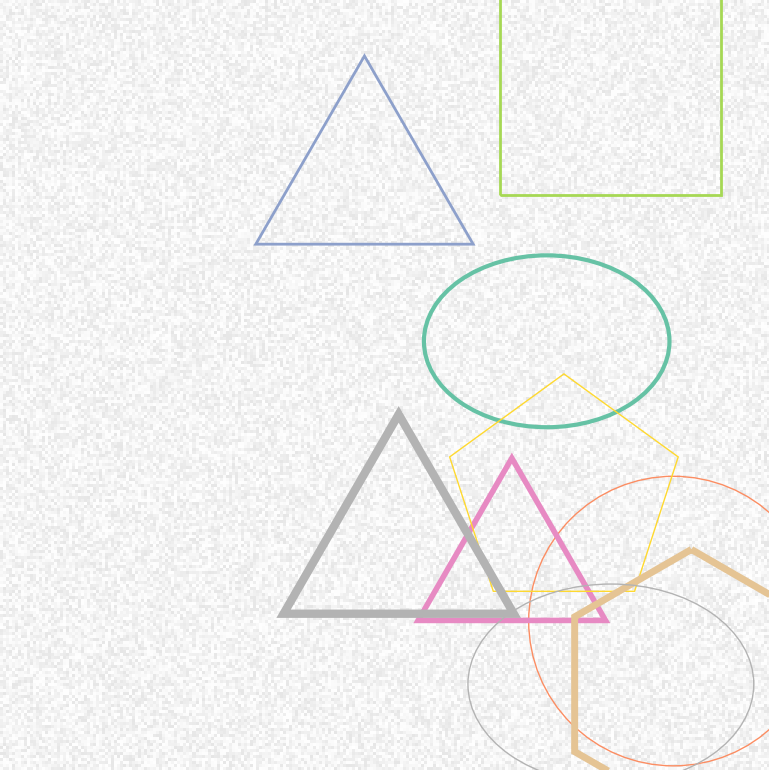[{"shape": "oval", "thickness": 1.5, "radius": 0.8, "center": [0.71, 0.557]}, {"shape": "circle", "thickness": 0.5, "radius": 0.94, "center": [0.875, 0.193]}, {"shape": "triangle", "thickness": 1, "radius": 0.81, "center": [0.473, 0.764]}, {"shape": "triangle", "thickness": 2, "radius": 0.7, "center": [0.665, 0.264]}, {"shape": "square", "thickness": 1, "radius": 0.72, "center": [0.793, 0.89]}, {"shape": "pentagon", "thickness": 0.5, "radius": 0.78, "center": [0.732, 0.358]}, {"shape": "hexagon", "thickness": 2.5, "radius": 0.88, "center": [0.898, 0.111]}, {"shape": "oval", "thickness": 0.5, "radius": 0.93, "center": [0.793, 0.112]}, {"shape": "triangle", "thickness": 3, "radius": 0.86, "center": [0.518, 0.289]}]